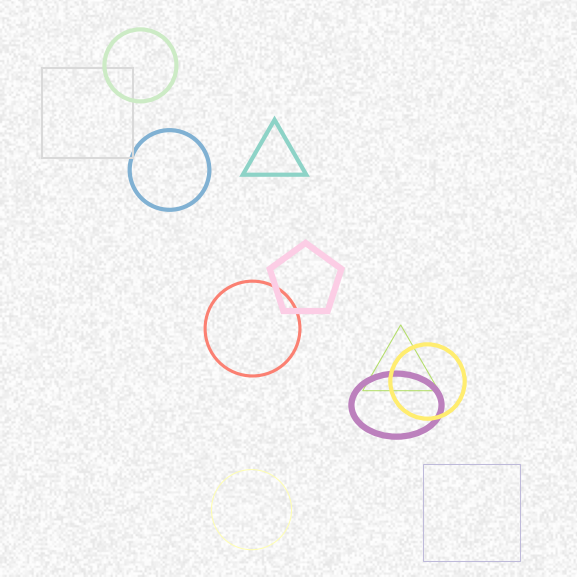[{"shape": "triangle", "thickness": 2, "radius": 0.32, "center": [0.475, 0.728]}, {"shape": "circle", "thickness": 0.5, "radius": 0.35, "center": [0.436, 0.117]}, {"shape": "square", "thickness": 0.5, "radius": 0.42, "center": [0.817, 0.111]}, {"shape": "circle", "thickness": 1.5, "radius": 0.41, "center": [0.437, 0.43]}, {"shape": "circle", "thickness": 2, "radius": 0.34, "center": [0.294, 0.705]}, {"shape": "triangle", "thickness": 0.5, "radius": 0.38, "center": [0.694, 0.361]}, {"shape": "pentagon", "thickness": 3, "radius": 0.33, "center": [0.529, 0.513]}, {"shape": "square", "thickness": 1, "radius": 0.39, "center": [0.151, 0.804]}, {"shape": "oval", "thickness": 3, "radius": 0.39, "center": [0.687, 0.298]}, {"shape": "circle", "thickness": 2, "radius": 0.31, "center": [0.243, 0.886]}, {"shape": "circle", "thickness": 2, "radius": 0.32, "center": [0.74, 0.339]}]